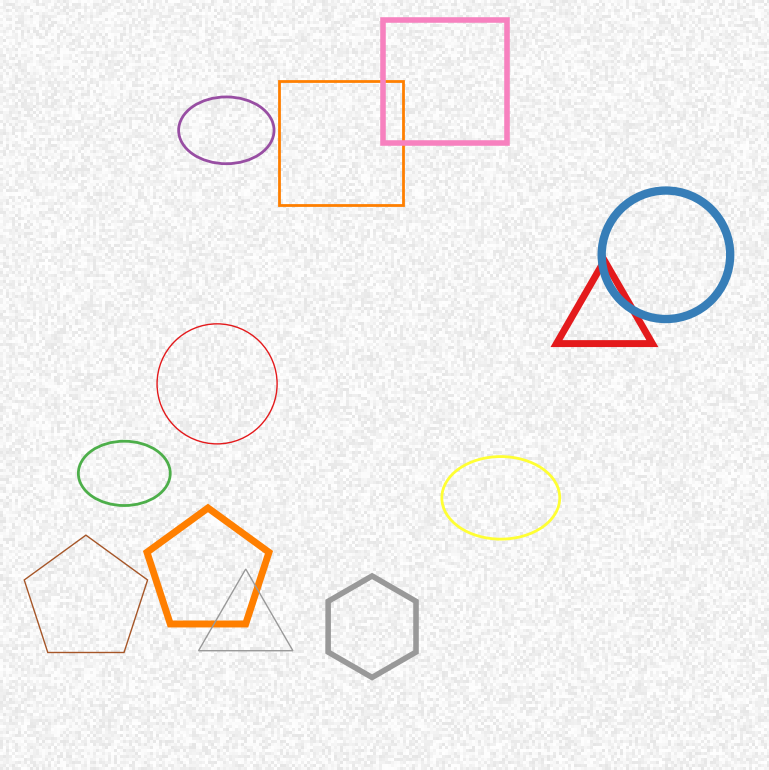[{"shape": "triangle", "thickness": 2.5, "radius": 0.36, "center": [0.785, 0.59]}, {"shape": "circle", "thickness": 0.5, "radius": 0.39, "center": [0.282, 0.501]}, {"shape": "circle", "thickness": 3, "radius": 0.42, "center": [0.865, 0.669]}, {"shape": "oval", "thickness": 1, "radius": 0.3, "center": [0.161, 0.385]}, {"shape": "oval", "thickness": 1, "radius": 0.31, "center": [0.294, 0.831]}, {"shape": "square", "thickness": 1, "radius": 0.4, "center": [0.443, 0.814]}, {"shape": "pentagon", "thickness": 2.5, "radius": 0.42, "center": [0.27, 0.257]}, {"shape": "oval", "thickness": 1, "radius": 0.38, "center": [0.65, 0.353]}, {"shape": "pentagon", "thickness": 0.5, "radius": 0.42, "center": [0.112, 0.221]}, {"shape": "square", "thickness": 2, "radius": 0.4, "center": [0.578, 0.894]}, {"shape": "triangle", "thickness": 0.5, "radius": 0.35, "center": [0.319, 0.19]}, {"shape": "hexagon", "thickness": 2, "radius": 0.33, "center": [0.483, 0.186]}]